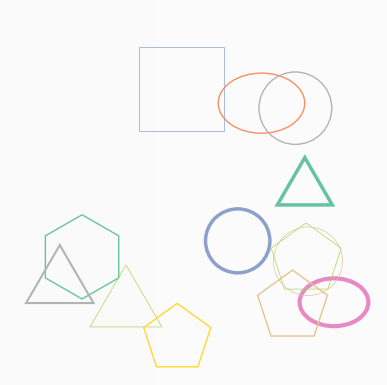[{"shape": "hexagon", "thickness": 1, "radius": 0.55, "center": [0.212, 0.333]}, {"shape": "triangle", "thickness": 2.5, "radius": 0.41, "center": [0.787, 0.509]}, {"shape": "oval", "thickness": 1, "radius": 0.56, "center": [0.675, 0.732]}, {"shape": "circle", "thickness": 2.5, "radius": 0.42, "center": [0.613, 0.374]}, {"shape": "square", "thickness": 0.5, "radius": 0.55, "center": [0.468, 0.768]}, {"shape": "oval", "thickness": 3, "radius": 0.44, "center": [0.862, 0.215]}, {"shape": "pentagon", "thickness": 0.5, "radius": 0.48, "center": [0.79, 0.326]}, {"shape": "triangle", "thickness": 0.5, "radius": 0.54, "center": [0.325, 0.204]}, {"shape": "pentagon", "thickness": 1, "radius": 0.46, "center": [0.457, 0.121]}, {"shape": "circle", "thickness": 0.5, "radius": 0.45, "center": [0.795, 0.321]}, {"shape": "pentagon", "thickness": 1, "radius": 0.47, "center": [0.755, 0.204]}, {"shape": "circle", "thickness": 1, "radius": 0.47, "center": [0.762, 0.719]}, {"shape": "triangle", "thickness": 1.5, "radius": 0.5, "center": [0.154, 0.263]}]